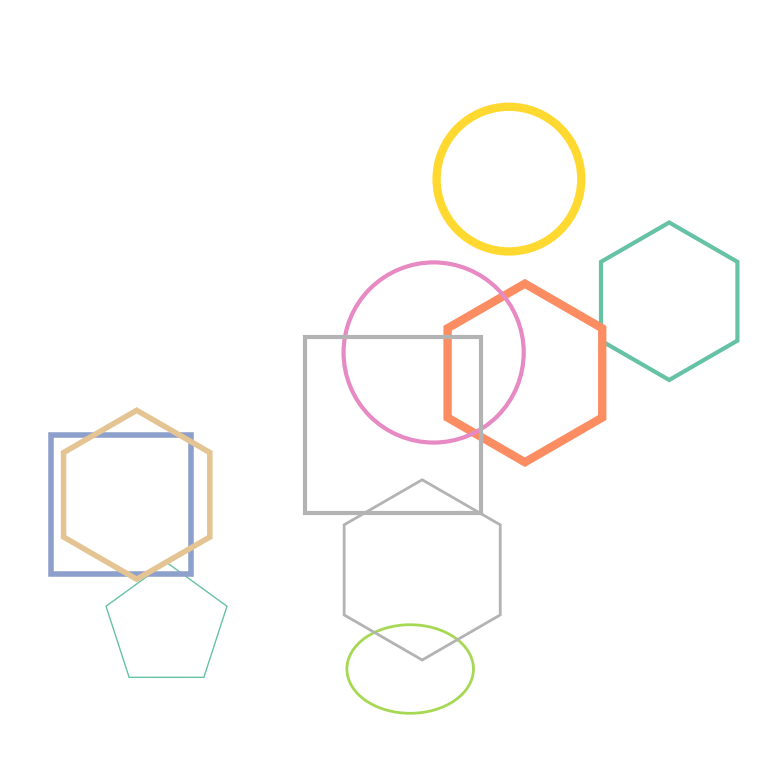[{"shape": "hexagon", "thickness": 1.5, "radius": 0.51, "center": [0.869, 0.609]}, {"shape": "pentagon", "thickness": 0.5, "radius": 0.41, "center": [0.216, 0.187]}, {"shape": "hexagon", "thickness": 3, "radius": 0.58, "center": [0.682, 0.516]}, {"shape": "square", "thickness": 2, "radius": 0.45, "center": [0.157, 0.345]}, {"shape": "circle", "thickness": 1.5, "radius": 0.58, "center": [0.563, 0.542]}, {"shape": "oval", "thickness": 1, "radius": 0.41, "center": [0.533, 0.131]}, {"shape": "circle", "thickness": 3, "radius": 0.47, "center": [0.661, 0.767]}, {"shape": "hexagon", "thickness": 2, "radius": 0.55, "center": [0.178, 0.357]}, {"shape": "hexagon", "thickness": 1, "radius": 0.59, "center": [0.548, 0.26]}, {"shape": "square", "thickness": 1.5, "radius": 0.57, "center": [0.511, 0.447]}]